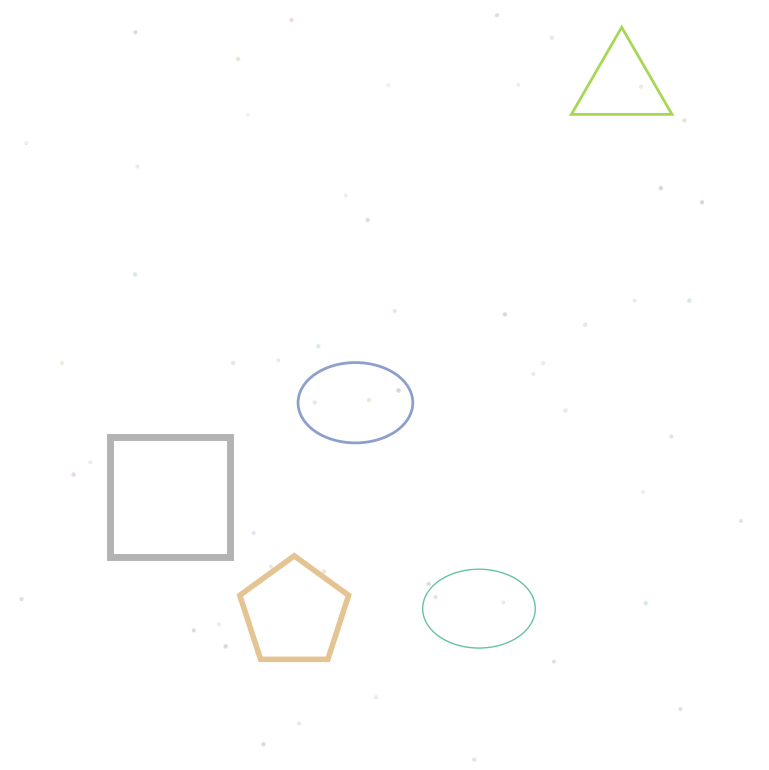[{"shape": "oval", "thickness": 0.5, "radius": 0.37, "center": [0.622, 0.21]}, {"shape": "oval", "thickness": 1, "radius": 0.37, "center": [0.462, 0.477]}, {"shape": "triangle", "thickness": 1, "radius": 0.38, "center": [0.807, 0.889]}, {"shape": "pentagon", "thickness": 2, "radius": 0.37, "center": [0.382, 0.204]}, {"shape": "square", "thickness": 2.5, "radius": 0.39, "center": [0.22, 0.354]}]